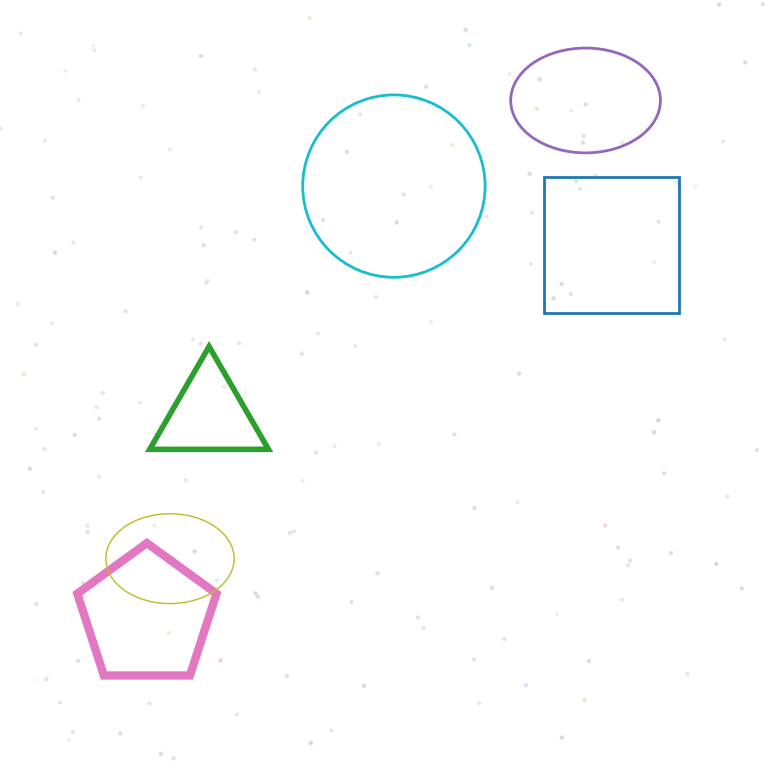[{"shape": "square", "thickness": 1, "radius": 0.44, "center": [0.794, 0.682]}, {"shape": "triangle", "thickness": 2, "radius": 0.45, "center": [0.272, 0.461]}, {"shape": "oval", "thickness": 1, "radius": 0.49, "center": [0.76, 0.87]}, {"shape": "pentagon", "thickness": 3, "radius": 0.48, "center": [0.191, 0.2]}, {"shape": "oval", "thickness": 0.5, "radius": 0.42, "center": [0.221, 0.274]}, {"shape": "circle", "thickness": 1, "radius": 0.59, "center": [0.512, 0.758]}]